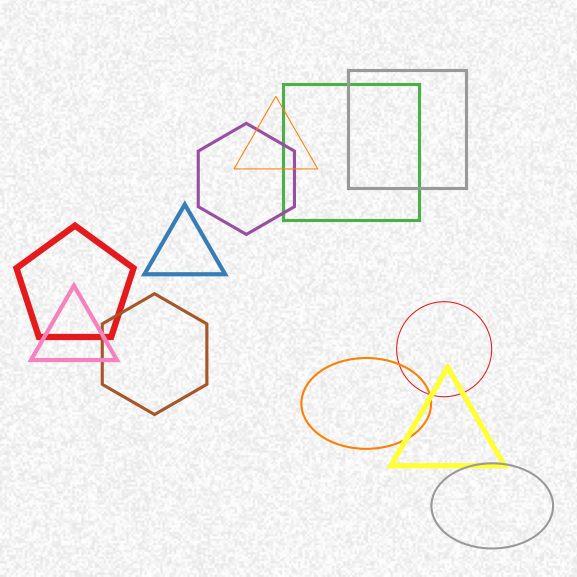[{"shape": "circle", "thickness": 0.5, "radius": 0.41, "center": [0.769, 0.394]}, {"shape": "pentagon", "thickness": 3, "radius": 0.53, "center": [0.13, 0.502]}, {"shape": "triangle", "thickness": 2, "radius": 0.4, "center": [0.32, 0.565]}, {"shape": "square", "thickness": 1.5, "radius": 0.59, "center": [0.608, 0.736]}, {"shape": "hexagon", "thickness": 1.5, "radius": 0.48, "center": [0.427, 0.689]}, {"shape": "oval", "thickness": 1, "radius": 0.56, "center": [0.634, 0.301]}, {"shape": "triangle", "thickness": 0.5, "radius": 0.42, "center": [0.478, 0.749]}, {"shape": "triangle", "thickness": 2.5, "radius": 0.57, "center": [0.775, 0.25]}, {"shape": "hexagon", "thickness": 1.5, "radius": 0.52, "center": [0.268, 0.386]}, {"shape": "triangle", "thickness": 2, "radius": 0.43, "center": [0.128, 0.419]}, {"shape": "oval", "thickness": 1, "radius": 0.53, "center": [0.852, 0.123]}, {"shape": "square", "thickness": 1.5, "radius": 0.51, "center": [0.704, 0.775]}]